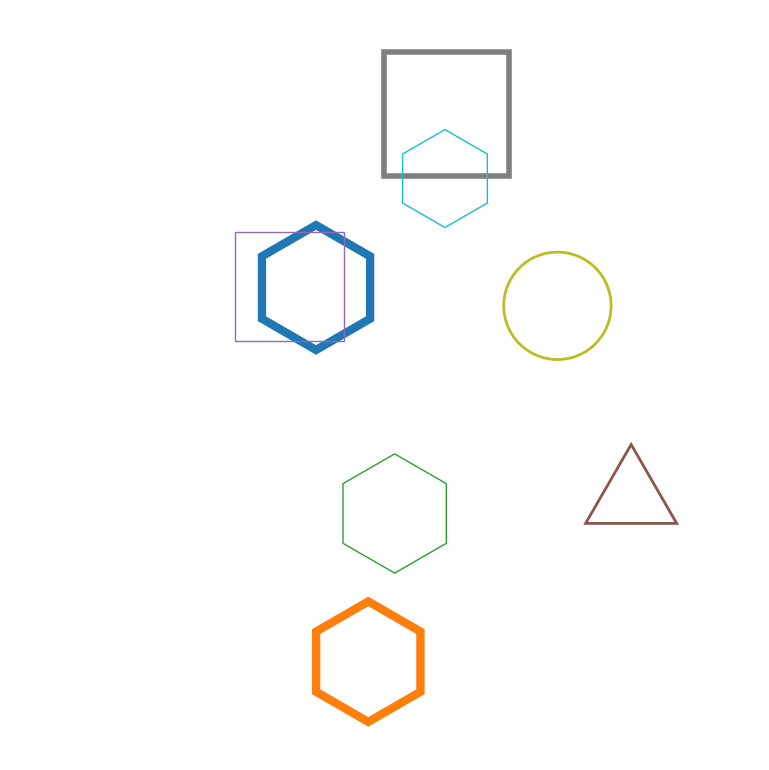[{"shape": "hexagon", "thickness": 3, "radius": 0.41, "center": [0.41, 0.627]}, {"shape": "hexagon", "thickness": 3, "radius": 0.39, "center": [0.478, 0.141]}, {"shape": "hexagon", "thickness": 0.5, "radius": 0.39, "center": [0.513, 0.333]}, {"shape": "square", "thickness": 0.5, "radius": 0.35, "center": [0.376, 0.628]}, {"shape": "triangle", "thickness": 1, "radius": 0.34, "center": [0.82, 0.354]}, {"shape": "square", "thickness": 2, "radius": 0.4, "center": [0.58, 0.852]}, {"shape": "circle", "thickness": 1, "radius": 0.35, "center": [0.724, 0.603]}, {"shape": "hexagon", "thickness": 0.5, "radius": 0.32, "center": [0.578, 0.768]}]